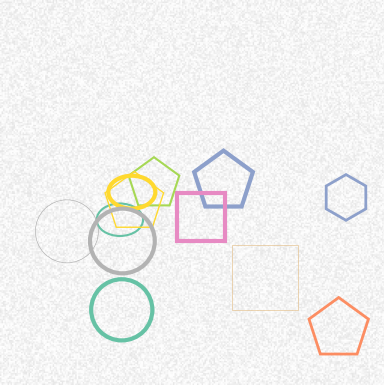[{"shape": "circle", "thickness": 3, "radius": 0.4, "center": [0.316, 0.195]}, {"shape": "oval", "thickness": 1.5, "radius": 0.3, "center": [0.311, 0.429]}, {"shape": "pentagon", "thickness": 2, "radius": 0.41, "center": [0.88, 0.146]}, {"shape": "pentagon", "thickness": 3, "radius": 0.4, "center": [0.581, 0.528]}, {"shape": "hexagon", "thickness": 2, "radius": 0.3, "center": [0.899, 0.487]}, {"shape": "square", "thickness": 3, "radius": 0.31, "center": [0.521, 0.436]}, {"shape": "pentagon", "thickness": 1.5, "radius": 0.35, "center": [0.4, 0.522]}, {"shape": "pentagon", "thickness": 1, "radius": 0.4, "center": [0.349, 0.474]}, {"shape": "oval", "thickness": 3, "radius": 0.3, "center": [0.342, 0.501]}, {"shape": "square", "thickness": 0.5, "radius": 0.43, "center": [0.688, 0.28]}, {"shape": "circle", "thickness": 3, "radius": 0.42, "center": [0.318, 0.374]}, {"shape": "circle", "thickness": 0.5, "radius": 0.41, "center": [0.174, 0.399]}]